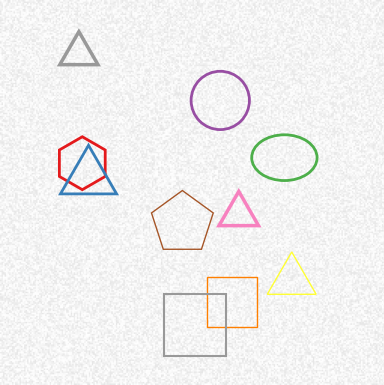[{"shape": "hexagon", "thickness": 2, "radius": 0.34, "center": [0.214, 0.576]}, {"shape": "triangle", "thickness": 2, "radius": 0.42, "center": [0.23, 0.538]}, {"shape": "oval", "thickness": 2, "radius": 0.42, "center": [0.739, 0.59]}, {"shape": "circle", "thickness": 2, "radius": 0.38, "center": [0.572, 0.739]}, {"shape": "square", "thickness": 1, "radius": 0.33, "center": [0.603, 0.216]}, {"shape": "triangle", "thickness": 1, "radius": 0.37, "center": [0.758, 0.272]}, {"shape": "pentagon", "thickness": 1, "radius": 0.42, "center": [0.474, 0.421]}, {"shape": "triangle", "thickness": 2.5, "radius": 0.3, "center": [0.62, 0.444]}, {"shape": "square", "thickness": 1.5, "radius": 0.4, "center": [0.506, 0.156]}, {"shape": "triangle", "thickness": 2.5, "radius": 0.29, "center": [0.205, 0.861]}]